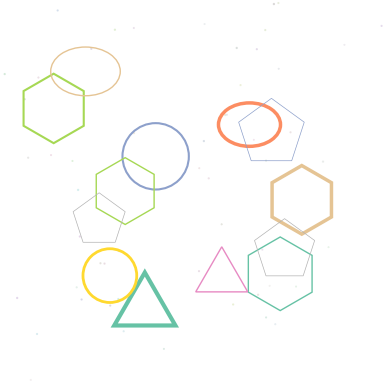[{"shape": "triangle", "thickness": 3, "radius": 0.46, "center": [0.376, 0.2]}, {"shape": "hexagon", "thickness": 1, "radius": 0.48, "center": [0.728, 0.289]}, {"shape": "oval", "thickness": 2.5, "radius": 0.4, "center": [0.648, 0.676]}, {"shape": "circle", "thickness": 1.5, "radius": 0.43, "center": [0.404, 0.594]}, {"shape": "pentagon", "thickness": 0.5, "radius": 0.45, "center": [0.705, 0.655]}, {"shape": "triangle", "thickness": 1, "radius": 0.39, "center": [0.576, 0.281]}, {"shape": "hexagon", "thickness": 1, "radius": 0.43, "center": [0.325, 0.504]}, {"shape": "hexagon", "thickness": 1.5, "radius": 0.45, "center": [0.139, 0.718]}, {"shape": "circle", "thickness": 2, "radius": 0.35, "center": [0.285, 0.284]}, {"shape": "hexagon", "thickness": 2.5, "radius": 0.45, "center": [0.784, 0.481]}, {"shape": "oval", "thickness": 1, "radius": 0.45, "center": [0.222, 0.815]}, {"shape": "pentagon", "thickness": 0.5, "radius": 0.36, "center": [0.258, 0.428]}, {"shape": "pentagon", "thickness": 0.5, "radius": 0.41, "center": [0.739, 0.35]}]